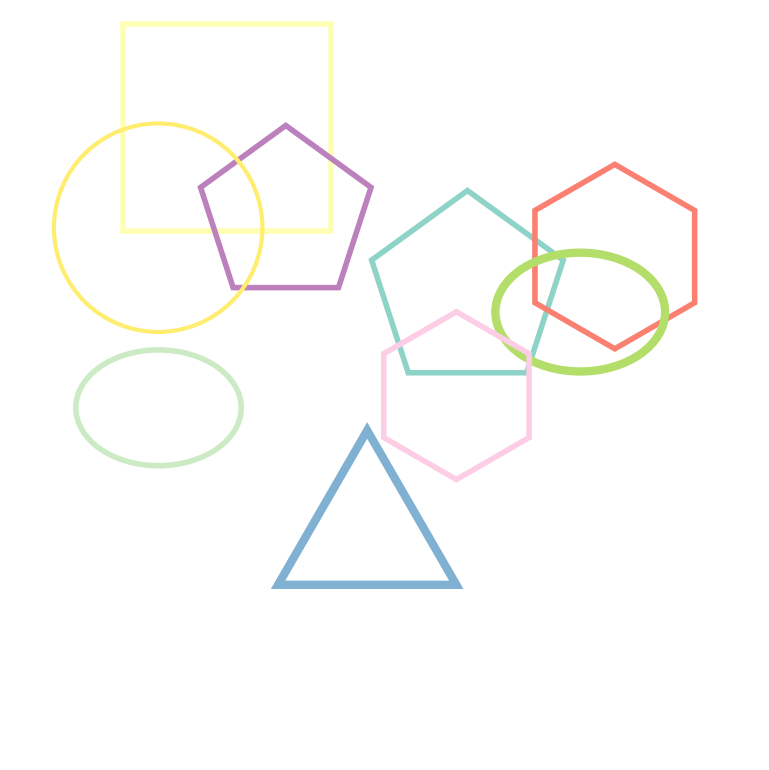[{"shape": "pentagon", "thickness": 2, "radius": 0.65, "center": [0.607, 0.622]}, {"shape": "square", "thickness": 2, "radius": 0.67, "center": [0.295, 0.835]}, {"shape": "hexagon", "thickness": 2, "radius": 0.6, "center": [0.798, 0.667]}, {"shape": "triangle", "thickness": 3, "radius": 0.67, "center": [0.477, 0.307]}, {"shape": "oval", "thickness": 3, "radius": 0.55, "center": [0.754, 0.595]}, {"shape": "hexagon", "thickness": 2, "radius": 0.54, "center": [0.593, 0.486]}, {"shape": "pentagon", "thickness": 2, "radius": 0.58, "center": [0.371, 0.721]}, {"shape": "oval", "thickness": 2, "radius": 0.54, "center": [0.206, 0.47]}, {"shape": "circle", "thickness": 1.5, "radius": 0.68, "center": [0.205, 0.704]}]